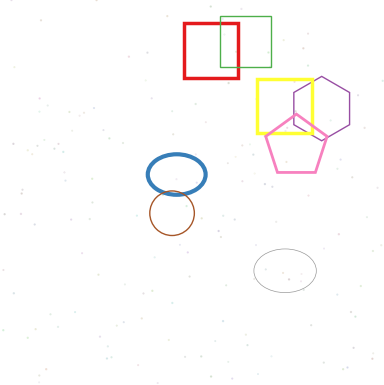[{"shape": "square", "thickness": 2.5, "radius": 0.35, "center": [0.548, 0.869]}, {"shape": "oval", "thickness": 3, "radius": 0.38, "center": [0.459, 0.547]}, {"shape": "square", "thickness": 1, "radius": 0.33, "center": [0.638, 0.893]}, {"shape": "hexagon", "thickness": 1, "radius": 0.42, "center": [0.836, 0.718]}, {"shape": "square", "thickness": 2.5, "radius": 0.36, "center": [0.738, 0.725]}, {"shape": "circle", "thickness": 1, "radius": 0.29, "center": [0.447, 0.446]}, {"shape": "pentagon", "thickness": 2, "radius": 0.42, "center": [0.77, 0.62]}, {"shape": "oval", "thickness": 0.5, "radius": 0.41, "center": [0.741, 0.297]}]